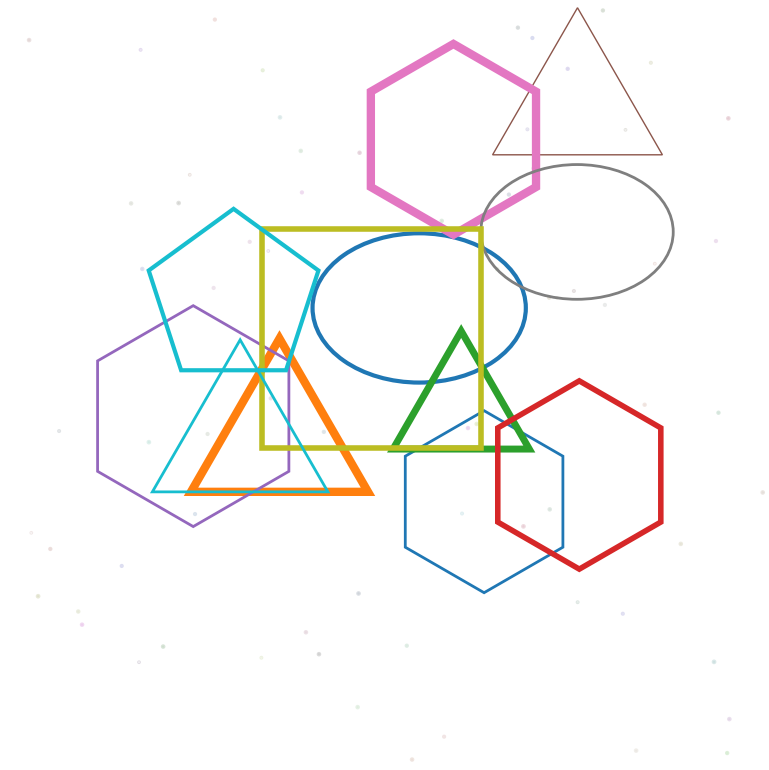[{"shape": "oval", "thickness": 1.5, "radius": 0.69, "center": [0.544, 0.6]}, {"shape": "hexagon", "thickness": 1, "radius": 0.59, "center": [0.629, 0.348]}, {"shape": "triangle", "thickness": 3, "radius": 0.66, "center": [0.363, 0.428]}, {"shape": "triangle", "thickness": 2.5, "radius": 0.51, "center": [0.599, 0.468]}, {"shape": "hexagon", "thickness": 2, "radius": 0.61, "center": [0.752, 0.383]}, {"shape": "hexagon", "thickness": 1, "radius": 0.72, "center": [0.251, 0.46]}, {"shape": "triangle", "thickness": 0.5, "radius": 0.64, "center": [0.75, 0.863]}, {"shape": "hexagon", "thickness": 3, "radius": 0.62, "center": [0.589, 0.819]}, {"shape": "oval", "thickness": 1, "radius": 0.62, "center": [0.749, 0.699]}, {"shape": "square", "thickness": 2, "radius": 0.71, "center": [0.483, 0.561]}, {"shape": "triangle", "thickness": 1, "radius": 0.66, "center": [0.312, 0.427]}, {"shape": "pentagon", "thickness": 1.5, "radius": 0.58, "center": [0.303, 0.613]}]